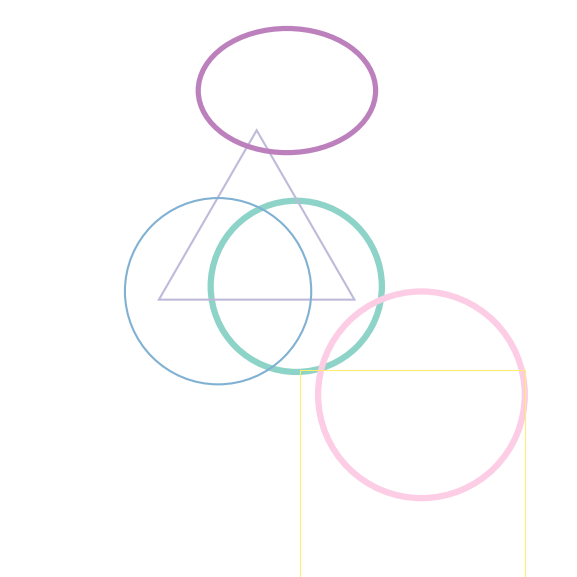[{"shape": "circle", "thickness": 3, "radius": 0.74, "center": [0.513, 0.503]}, {"shape": "triangle", "thickness": 1, "radius": 0.98, "center": [0.444, 0.578]}, {"shape": "circle", "thickness": 1, "radius": 0.81, "center": [0.378, 0.495]}, {"shape": "circle", "thickness": 3, "radius": 0.89, "center": [0.73, 0.316]}, {"shape": "oval", "thickness": 2.5, "radius": 0.77, "center": [0.497, 0.842]}, {"shape": "square", "thickness": 0.5, "radius": 0.97, "center": [0.714, 0.163]}]